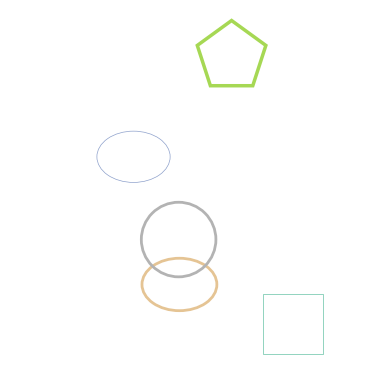[{"shape": "square", "thickness": 0.5, "radius": 0.39, "center": [0.762, 0.158]}, {"shape": "oval", "thickness": 0.5, "radius": 0.48, "center": [0.347, 0.593]}, {"shape": "pentagon", "thickness": 2.5, "radius": 0.47, "center": [0.602, 0.853]}, {"shape": "oval", "thickness": 2, "radius": 0.49, "center": [0.466, 0.261]}, {"shape": "circle", "thickness": 2, "radius": 0.48, "center": [0.464, 0.378]}]